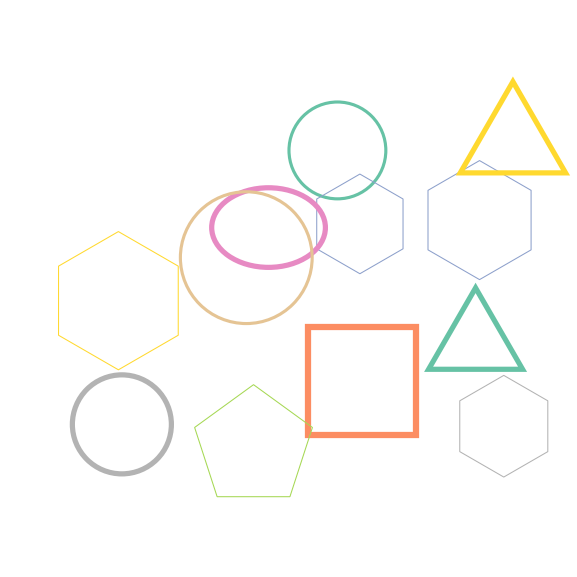[{"shape": "circle", "thickness": 1.5, "radius": 0.42, "center": [0.584, 0.739]}, {"shape": "triangle", "thickness": 2.5, "radius": 0.47, "center": [0.824, 0.407]}, {"shape": "square", "thickness": 3, "radius": 0.47, "center": [0.627, 0.34]}, {"shape": "hexagon", "thickness": 0.5, "radius": 0.43, "center": [0.623, 0.611]}, {"shape": "hexagon", "thickness": 0.5, "radius": 0.52, "center": [0.83, 0.618]}, {"shape": "oval", "thickness": 2.5, "radius": 0.49, "center": [0.465, 0.605]}, {"shape": "pentagon", "thickness": 0.5, "radius": 0.54, "center": [0.439, 0.226]}, {"shape": "hexagon", "thickness": 0.5, "radius": 0.6, "center": [0.205, 0.478]}, {"shape": "triangle", "thickness": 2.5, "radius": 0.53, "center": [0.888, 0.752]}, {"shape": "circle", "thickness": 1.5, "radius": 0.57, "center": [0.426, 0.553]}, {"shape": "hexagon", "thickness": 0.5, "radius": 0.44, "center": [0.872, 0.261]}, {"shape": "circle", "thickness": 2.5, "radius": 0.43, "center": [0.211, 0.264]}]